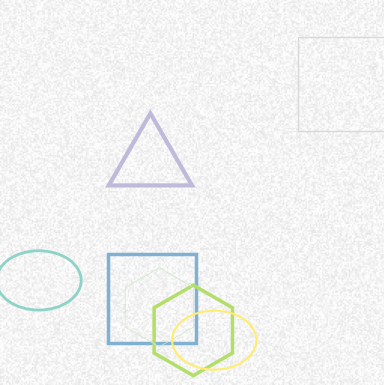[{"shape": "oval", "thickness": 2, "radius": 0.55, "center": [0.101, 0.272]}, {"shape": "triangle", "thickness": 3, "radius": 0.62, "center": [0.391, 0.581]}, {"shape": "square", "thickness": 2.5, "radius": 0.57, "center": [0.394, 0.225]}, {"shape": "hexagon", "thickness": 2.5, "radius": 0.59, "center": [0.502, 0.142]}, {"shape": "square", "thickness": 1, "radius": 0.61, "center": [0.897, 0.782]}, {"shape": "hexagon", "thickness": 0.5, "radius": 0.51, "center": [0.414, 0.202]}, {"shape": "oval", "thickness": 1.5, "radius": 0.55, "center": [0.556, 0.116]}]